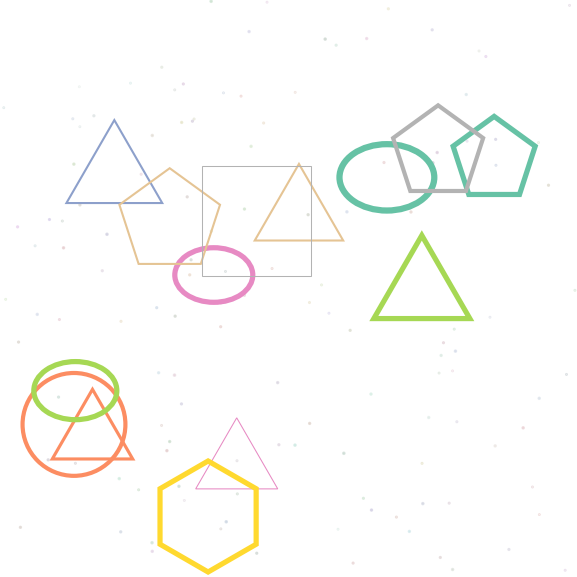[{"shape": "pentagon", "thickness": 2.5, "radius": 0.37, "center": [0.856, 0.723]}, {"shape": "oval", "thickness": 3, "radius": 0.41, "center": [0.67, 0.692]}, {"shape": "triangle", "thickness": 1.5, "radius": 0.4, "center": [0.16, 0.245]}, {"shape": "circle", "thickness": 2, "radius": 0.45, "center": [0.128, 0.264]}, {"shape": "triangle", "thickness": 1, "radius": 0.48, "center": [0.198, 0.695]}, {"shape": "oval", "thickness": 2.5, "radius": 0.34, "center": [0.37, 0.523]}, {"shape": "triangle", "thickness": 0.5, "radius": 0.41, "center": [0.41, 0.194]}, {"shape": "oval", "thickness": 2.5, "radius": 0.36, "center": [0.13, 0.323]}, {"shape": "triangle", "thickness": 2.5, "radius": 0.48, "center": [0.73, 0.495]}, {"shape": "hexagon", "thickness": 2.5, "radius": 0.48, "center": [0.36, 0.105]}, {"shape": "pentagon", "thickness": 1, "radius": 0.46, "center": [0.294, 0.616]}, {"shape": "triangle", "thickness": 1, "radius": 0.44, "center": [0.518, 0.627]}, {"shape": "pentagon", "thickness": 2, "radius": 0.41, "center": [0.759, 0.735]}, {"shape": "square", "thickness": 0.5, "radius": 0.47, "center": [0.444, 0.616]}]